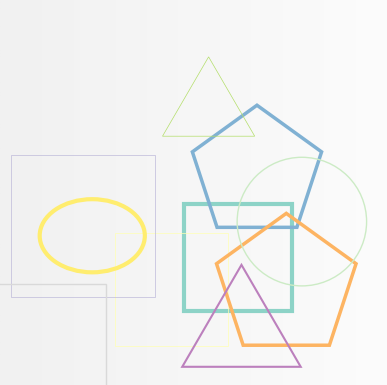[{"shape": "square", "thickness": 3, "radius": 0.7, "center": [0.615, 0.331]}, {"shape": "square", "thickness": 0.5, "radius": 0.73, "center": [0.443, 0.247]}, {"shape": "square", "thickness": 0.5, "radius": 0.92, "center": [0.214, 0.413]}, {"shape": "pentagon", "thickness": 2.5, "radius": 0.88, "center": [0.663, 0.551]}, {"shape": "pentagon", "thickness": 2.5, "radius": 0.95, "center": [0.739, 0.256]}, {"shape": "triangle", "thickness": 0.5, "radius": 0.69, "center": [0.538, 0.715]}, {"shape": "square", "thickness": 1, "radius": 0.7, "center": [0.135, 0.123]}, {"shape": "triangle", "thickness": 1.5, "radius": 0.88, "center": [0.623, 0.136]}, {"shape": "circle", "thickness": 1, "radius": 0.84, "center": [0.779, 0.424]}, {"shape": "oval", "thickness": 3, "radius": 0.68, "center": [0.238, 0.388]}]